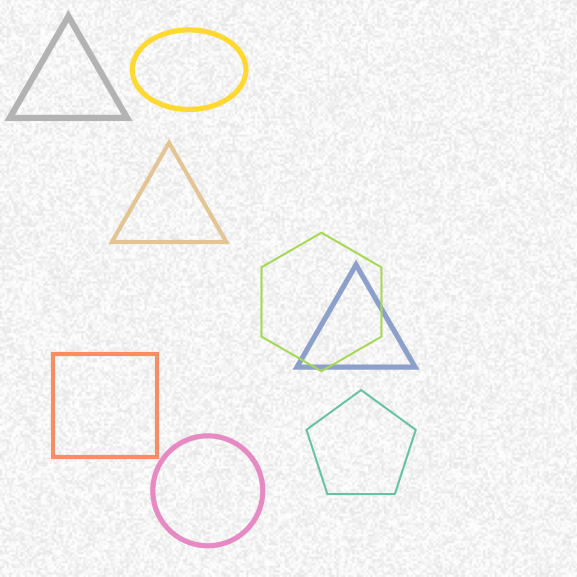[{"shape": "pentagon", "thickness": 1, "radius": 0.5, "center": [0.625, 0.224]}, {"shape": "square", "thickness": 2, "radius": 0.45, "center": [0.182, 0.296]}, {"shape": "triangle", "thickness": 2.5, "radius": 0.59, "center": [0.617, 0.423]}, {"shape": "circle", "thickness": 2.5, "radius": 0.48, "center": [0.36, 0.149]}, {"shape": "hexagon", "thickness": 1, "radius": 0.6, "center": [0.557, 0.476]}, {"shape": "oval", "thickness": 2.5, "radius": 0.49, "center": [0.328, 0.878]}, {"shape": "triangle", "thickness": 2, "radius": 0.57, "center": [0.293, 0.637]}, {"shape": "triangle", "thickness": 3, "radius": 0.59, "center": [0.118, 0.854]}]